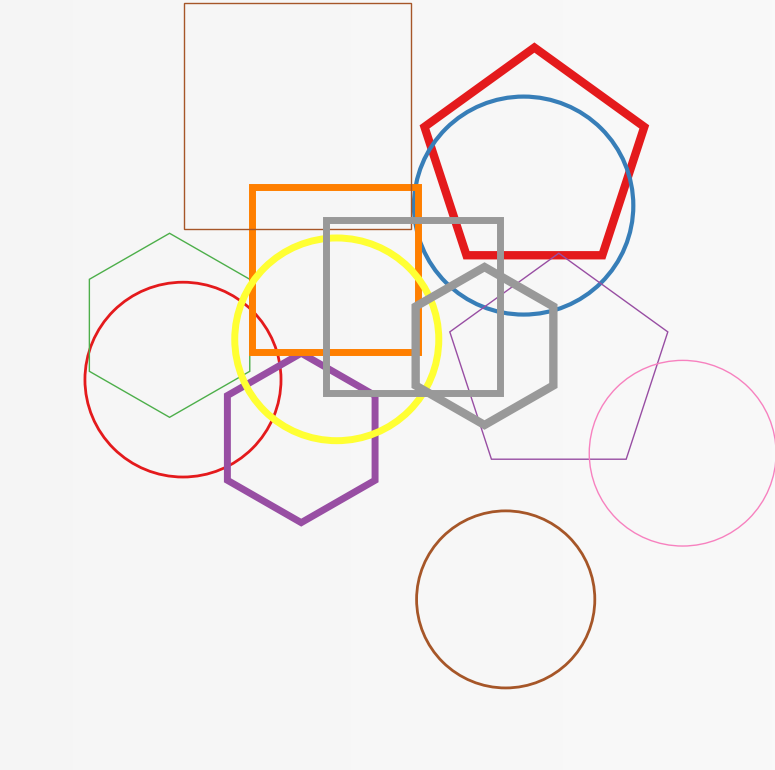[{"shape": "circle", "thickness": 1, "radius": 0.63, "center": [0.236, 0.507]}, {"shape": "pentagon", "thickness": 3, "radius": 0.75, "center": [0.69, 0.789]}, {"shape": "circle", "thickness": 1.5, "radius": 0.71, "center": [0.676, 0.733]}, {"shape": "hexagon", "thickness": 0.5, "radius": 0.6, "center": [0.219, 0.578]}, {"shape": "pentagon", "thickness": 0.5, "radius": 0.74, "center": [0.721, 0.523]}, {"shape": "hexagon", "thickness": 2.5, "radius": 0.55, "center": [0.389, 0.431]}, {"shape": "square", "thickness": 2.5, "radius": 0.53, "center": [0.432, 0.65]}, {"shape": "circle", "thickness": 2.5, "radius": 0.66, "center": [0.435, 0.559]}, {"shape": "circle", "thickness": 1, "radius": 0.57, "center": [0.653, 0.222]}, {"shape": "square", "thickness": 0.5, "radius": 0.73, "center": [0.384, 0.849]}, {"shape": "circle", "thickness": 0.5, "radius": 0.6, "center": [0.881, 0.411]}, {"shape": "square", "thickness": 2.5, "radius": 0.56, "center": [0.533, 0.602]}, {"shape": "hexagon", "thickness": 3, "radius": 0.51, "center": [0.625, 0.551]}]